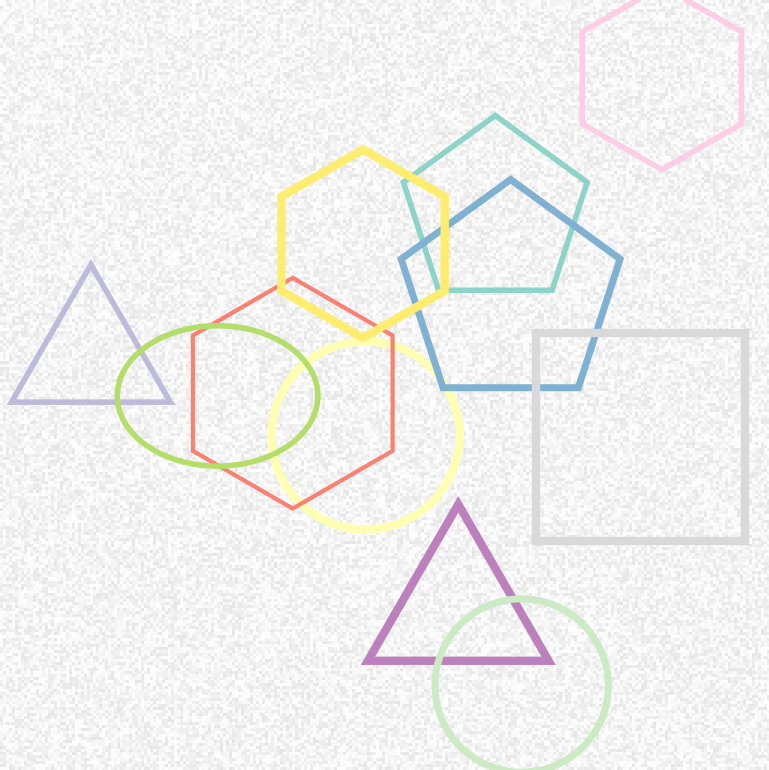[{"shape": "pentagon", "thickness": 2, "radius": 0.63, "center": [0.643, 0.725]}, {"shape": "circle", "thickness": 3, "radius": 0.61, "center": [0.475, 0.434]}, {"shape": "triangle", "thickness": 2, "radius": 0.6, "center": [0.118, 0.537]}, {"shape": "hexagon", "thickness": 1.5, "radius": 0.75, "center": [0.38, 0.489]}, {"shape": "pentagon", "thickness": 2.5, "radius": 0.75, "center": [0.663, 0.617]}, {"shape": "oval", "thickness": 2, "radius": 0.65, "center": [0.283, 0.486]}, {"shape": "hexagon", "thickness": 2, "radius": 0.6, "center": [0.86, 0.899]}, {"shape": "square", "thickness": 3, "radius": 0.68, "center": [0.832, 0.433]}, {"shape": "triangle", "thickness": 3, "radius": 0.68, "center": [0.595, 0.21]}, {"shape": "circle", "thickness": 2.5, "radius": 0.56, "center": [0.677, 0.11]}, {"shape": "hexagon", "thickness": 3, "radius": 0.61, "center": [0.472, 0.684]}]